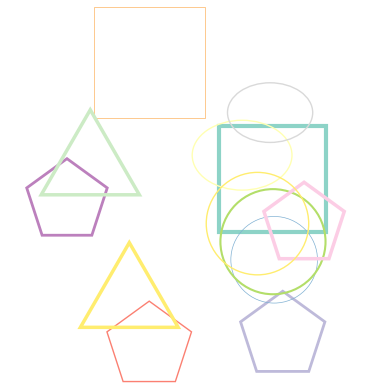[{"shape": "square", "thickness": 3, "radius": 0.69, "center": [0.708, 0.535]}, {"shape": "oval", "thickness": 1, "radius": 0.65, "center": [0.629, 0.597]}, {"shape": "pentagon", "thickness": 2, "radius": 0.58, "center": [0.734, 0.128]}, {"shape": "pentagon", "thickness": 1, "radius": 0.58, "center": [0.388, 0.102]}, {"shape": "circle", "thickness": 0.5, "radius": 0.56, "center": [0.712, 0.325]}, {"shape": "square", "thickness": 0.5, "radius": 0.72, "center": [0.389, 0.837]}, {"shape": "circle", "thickness": 1.5, "radius": 0.68, "center": [0.709, 0.372]}, {"shape": "pentagon", "thickness": 2.5, "radius": 0.55, "center": [0.79, 0.417]}, {"shape": "oval", "thickness": 1, "radius": 0.55, "center": [0.702, 0.708]}, {"shape": "pentagon", "thickness": 2, "radius": 0.55, "center": [0.174, 0.478]}, {"shape": "triangle", "thickness": 2.5, "radius": 0.74, "center": [0.234, 0.568]}, {"shape": "circle", "thickness": 1, "radius": 0.67, "center": [0.669, 0.419]}, {"shape": "triangle", "thickness": 2.5, "radius": 0.73, "center": [0.336, 0.223]}]